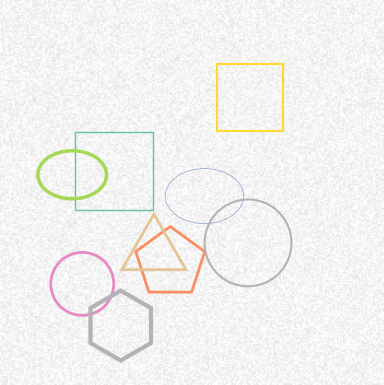[{"shape": "square", "thickness": 1, "radius": 0.5, "center": [0.297, 0.556]}, {"shape": "pentagon", "thickness": 2, "radius": 0.47, "center": [0.442, 0.317]}, {"shape": "oval", "thickness": 0.5, "radius": 0.51, "center": [0.531, 0.491]}, {"shape": "circle", "thickness": 2, "radius": 0.41, "center": [0.214, 0.263]}, {"shape": "oval", "thickness": 2.5, "radius": 0.45, "center": [0.188, 0.546]}, {"shape": "square", "thickness": 1.5, "radius": 0.43, "center": [0.649, 0.746]}, {"shape": "triangle", "thickness": 2, "radius": 0.48, "center": [0.4, 0.348]}, {"shape": "hexagon", "thickness": 3, "radius": 0.45, "center": [0.314, 0.154]}, {"shape": "circle", "thickness": 1.5, "radius": 0.56, "center": [0.644, 0.369]}]